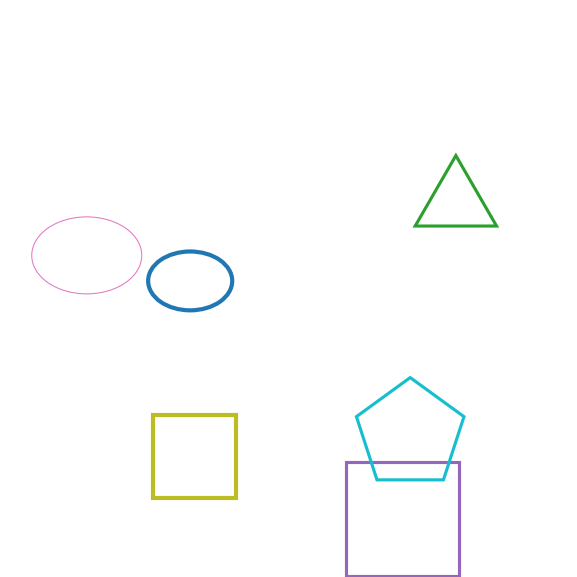[{"shape": "oval", "thickness": 2, "radius": 0.36, "center": [0.329, 0.513]}, {"shape": "triangle", "thickness": 1.5, "radius": 0.41, "center": [0.789, 0.648]}, {"shape": "square", "thickness": 1.5, "radius": 0.49, "center": [0.697, 0.1]}, {"shape": "oval", "thickness": 0.5, "radius": 0.48, "center": [0.15, 0.557]}, {"shape": "square", "thickness": 2, "radius": 0.36, "center": [0.337, 0.208]}, {"shape": "pentagon", "thickness": 1.5, "radius": 0.49, "center": [0.71, 0.247]}]